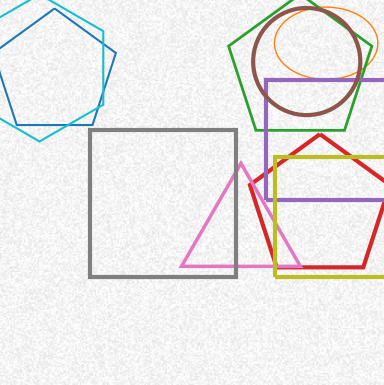[{"shape": "pentagon", "thickness": 1.5, "radius": 0.84, "center": [0.142, 0.811]}, {"shape": "oval", "thickness": 1, "radius": 0.67, "center": [0.847, 0.888]}, {"shape": "pentagon", "thickness": 2, "radius": 0.98, "center": [0.78, 0.82]}, {"shape": "pentagon", "thickness": 3, "radius": 0.96, "center": [0.831, 0.46]}, {"shape": "square", "thickness": 3, "radius": 0.77, "center": [0.847, 0.636]}, {"shape": "circle", "thickness": 3, "radius": 0.7, "center": [0.797, 0.84]}, {"shape": "triangle", "thickness": 2.5, "radius": 0.89, "center": [0.626, 0.397]}, {"shape": "square", "thickness": 3, "radius": 0.95, "center": [0.423, 0.472]}, {"shape": "square", "thickness": 3, "radius": 0.78, "center": [0.869, 0.436]}, {"shape": "hexagon", "thickness": 1.5, "radius": 0.96, "center": [0.103, 0.824]}]